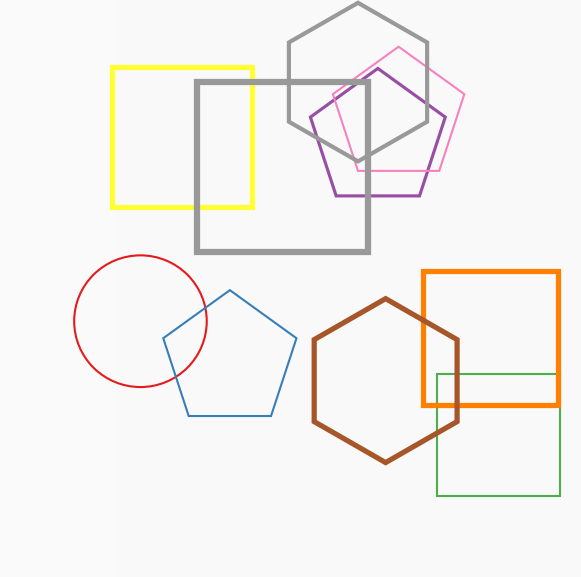[{"shape": "circle", "thickness": 1, "radius": 0.57, "center": [0.242, 0.443]}, {"shape": "pentagon", "thickness": 1, "radius": 0.6, "center": [0.395, 0.376]}, {"shape": "square", "thickness": 1, "radius": 0.53, "center": [0.857, 0.247]}, {"shape": "pentagon", "thickness": 1.5, "radius": 0.61, "center": [0.65, 0.759]}, {"shape": "square", "thickness": 2.5, "radius": 0.58, "center": [0.844, 0.414]}, {"shape": "square", "thickness": 2.5, "radius": 0.61, "center": [0.313, 0.762]}, {"shape": "hexagon", "thickness": 2.5, "radius": 0.71, "center": [0.663, 0.34]}, {"shape": "pentagon", "thickness": 1, "radius": 0.59, "center": [0.686, 0.799]}, {"shape": "square", "thickness": 3, "radius": 0.74, "center": [0.486, 0.71]}, {"shape": "hexagon", "thickness": 2, "radius": 0.69, "center": [0.616, 0.857]}]